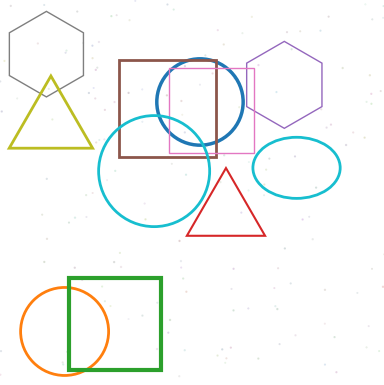[{"shape": "circle", "thickness": 2.5, "radius": 0.56, "center": [0.519, 0.735]}, {"shape": "circle", "thickness": 2, "radius": 0.57, "center": [0.168, 0.139]}, {"shape": "square", "thickness": 3, "radius": 0.59, "center": [0.298, 0.159]}, {"shape": "triangle", "thickness": 1.5, "radius": 0.59, "center": [0.587, 0.446]}, {"shape": "hexagon", "thickness": 1, "radius": 0.56, "center": [0.738, 0.78]}, {"shape": "square", "thickness": 2, "radius": 0.63, "center": [0.434, 0.719]}, {"shape": "square", "thickness": 1, "radius": 0.55, "center": [0.55, 0.714]}, {"shape": "hexagon", "thickness": 1, "radius": 0.56, "center": [0.121, 0.859]}, {"shape": "triangle", "thickness": 2, "radius": 0.63, "center": [0.132, 0.678]}, {"shape": "oval", "thickness": 2, "radius": 0.57, "center": [0.77, 0.564]}, {"shape": "circle", "thickness": 2, "radius": 0.72, "center": [0.4, 0.556]}]